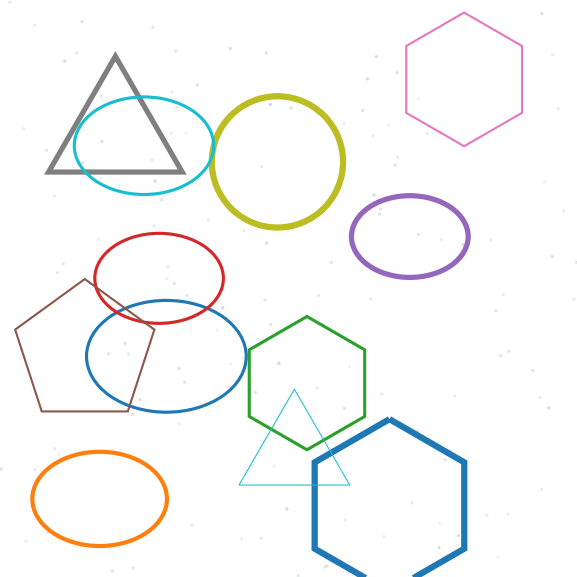[{"shape": "oval", "thickness": 1.5, "radius": 0.69, "center": [0.288, 0.382]}, {"shape": "hexagon", "thickness": 3, "radius": 0.75, "center": [0.674, 0.124]}, {"shape": "oval", "thickness": 2, "radius": 0.58, "center": [0.173, 0.135]}, {"shape": "hexagon", "thickness": 1.5, "radius": 0.58, "center": [0.532, 0.336]}, {"shape": "oval", "thickness": 1.5, "radius": 0.56, "center": [0.275, 0.517]}, {"shape": "oval", "thickness": 2.5, "radius": 0.51, "center": [0.71, 0.59]}, {"shape": "pentagon", "thickness": 1, "radius": 0.63, "center": [0.147, 0.389]}, {"shape": "hexagon", "thickness": 1, "radius": 0.58, "center": [0.804, 0.862]}, {"shape": "triangle", "thickness": 2.5, "radius": 0.67, "center": [0.2, 0.768]}, {"shape": "circle", "thickness": 3, "radius": 0.57, "center": [0.48, 0.719]}, {"shape": "triangle", "thickness": 0.5, "radius": 0.55, "center": [0.51, 0.215]}, {"shape": "oval", "thickness": 1.5, "radius": 0.6, "center": [0.249, 0.747]}]